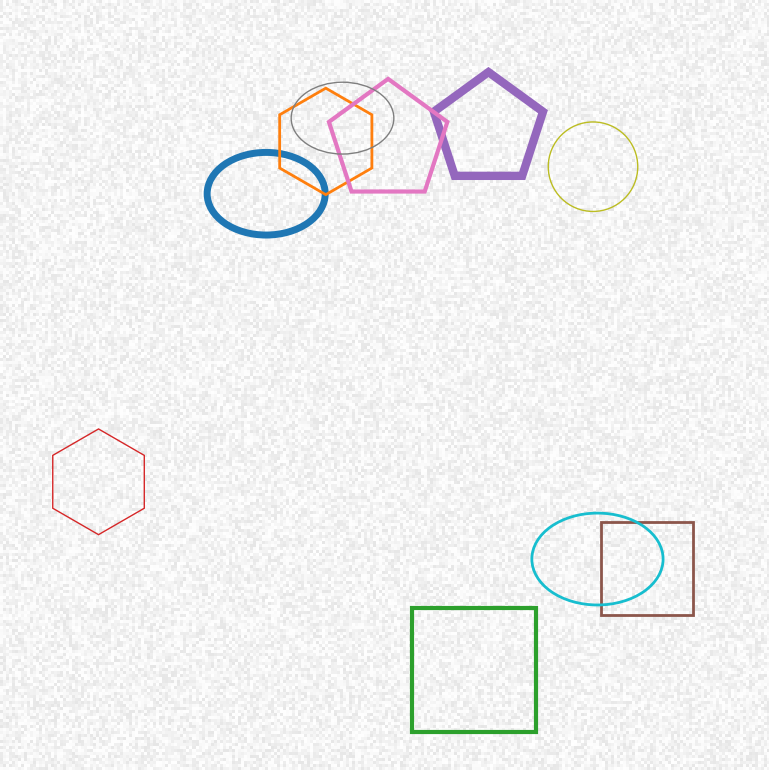[{"shape": "oval", "thickness": 2.5, "radius": 0.38, "center": [0.346, 0.748]}, {"shape": "hexagon", "thickness": 1, "radius": 0.35, "center": [0.423, 0.816]}, {"shape": "square", "thickness": 1.5, "radius": 0.4, "center": [0.615, 0.13]}, {"shape": "hexagon", "thickness": 0.5, "radius": 0.34, "center": [0.128, 0.374]}, {"shape": "pentagon", "thickness": 3, "radius": 0.37, "center": [0.634, 0.832]}, {"shape": "square", "thickness": 1, "radius": 0.3, "center": [0.84, 0.262]}, {"shape": "pentagon", "thickness": 1.5, "radius": 0.4, "center": [0.504, 0.817]}, {"shape": "oval", "thickness": 0.5, "radius": 0.33, "center": [0.445, 0.847]}, {"shape": "circle", "thickness": 0.5, "radius": 0.29, "center": [0.77, 0.784]}, {"shape": "oval", "thickness": 1, "radius": 0.43, "center": [0.776, 0.274]}]